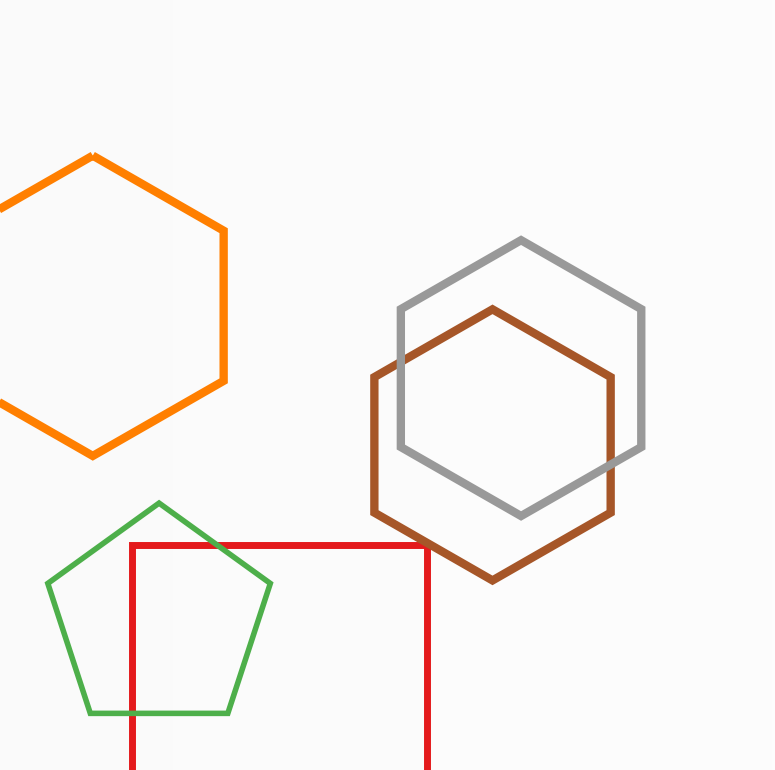[{"shape": "square", "thickness": 2.5, "radius": 0.95, "center": [0.36, 0.101]}, {"shape": "pentagon", "thickness": 2, "radius": 0.75, "center": [0.205, 0.196]}, {"shape": "hexagon", "thickness": 3, "radius": 0.97, "center": [0.12, 0.603]}, {"shape": "hexagon", "thickness": 3, "radius": 0.88, "center": [0.636, 0.422]}, {"shape": "hexagon", "thickness": 3, "radius": 0.9, "center": [0.672, 0.509]}]